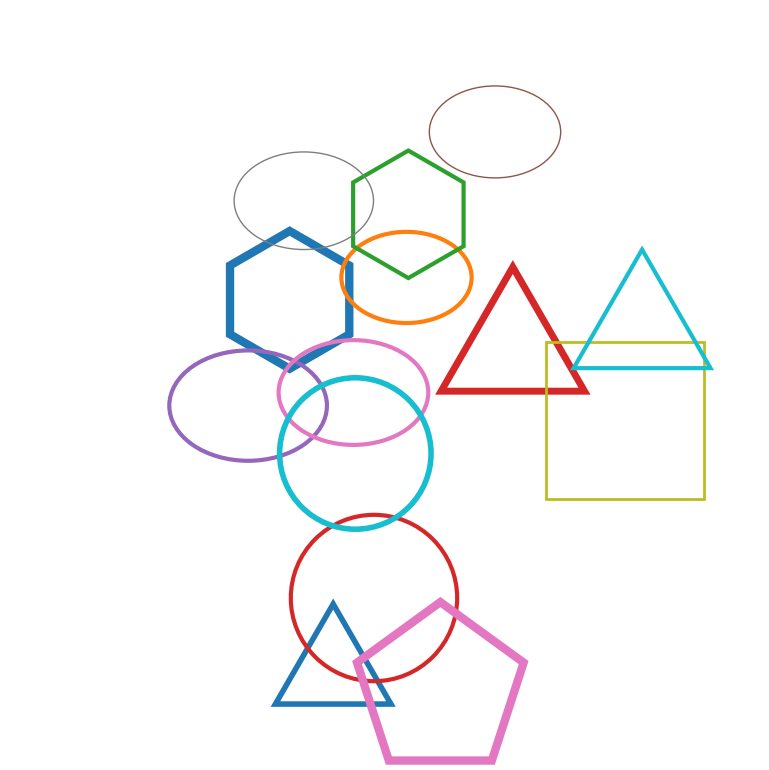[{"shape": "hexagon", "thickness": 3, "radius": 0.45, "center": [0.376, 0.611]}, {"shape": "triangle", "thickness": 2, "radius": 0.43, "center": [0.433, 0.129]}, {"shape": "oval", "thickness": 1.5, "radius": 0.42, "center": [0.528, 0.64]}, {"shape": "hexagon", "thickness": 1.5, "radius": 0.41, "center": [0.53, 0.722]}, {"shape": "circle", "thickness": 1.5, "radius": 0.54, "center": [0.486, 0.223]}, {"shape": "triangle", "thickness": 2.5, "radius": 0.54, "center": [0.666, 0.546]}, {"shape": "oval", "thickness": 1.5, "radius": 0.51, "center": [0.322, 0.473]}, {"shape": "oval", "thickness": 0.5, "radius": 0.43, "center": [0.643, 0.829]}, {"shape": "oval", "thickness": 1.5, "radius": 0.49, "center": [0.459, 0.49]}, {"shape": "pentagon", "thickness": 3, "radius": 0.57, "center": [0.572, 0.104]}, {"shape": "oval", "thickness": 0.5, "radius": 0.45, "center": [0.395, 0.739]}, {"shape": "square", "thickness": 1, "radius": 0.51, "center": [0.811, 0.454]}, {"shape": "circle", "thickness": 2, "radius": 0.49, "center": [0.461, 0.411]}, {"shape": "triangle", "thickness": 1.5, "radius": 0.51, "center": [0.834, 0.573]}]